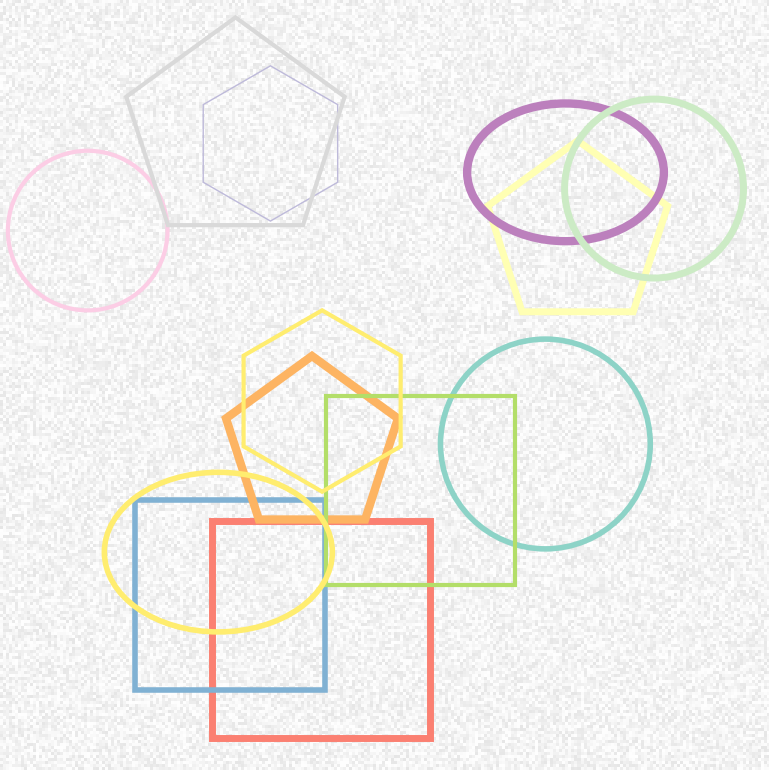[{"shape": "circle", "thickness": 2, "radius": 0.68, "center": [0.708, 0.423]}, {"shape": "pentagon", "thickness": 2.5, "radius": 0.61, "center": [0.75, 0.694]}, {"shape": "hexagon", "thickness": 0.5, "radius": 0.5, "center": [0.351, 0.814]}, {"shape": "square", "thickness": 2.5, "radius": 0.71, "center": [0.417, 0.183]}, {"shape": "square", "thickness": 2, "radius": 0.62, "center": [0.298, 0.227]}, {"shape": "pentagon", "thickness": 3, "radius": 0.59, "center": [0.405, 0.42]}, {"shape": "square", "thickness": 1.5, "radius": 0.62, "center": [0.546, 0.363]}, {"shape": "circle", "thickness": 1.5, "radius": 0.52, "center": [0.114, 0.701]}, {"shape": "pentagon", "thickness": 1.5, "radius": 0.75, "center": [0.306, 0.828]}, {"shape": "oval", "thickness": 3, "radius": 0.64, "center": [0.734, 0.776]}, {"shape": "circle", "thickness": 2.5, "radius": 0.58, "center": [0.849, 0.755]}, {"shape": "oval", "thickness": 2, "radius": 0.74, "center": [0.284, 0.283]}, {"shape": "hexagon", "thickness": 1.5, "radius": 0.59, "center": [0.418, 0.479]}]